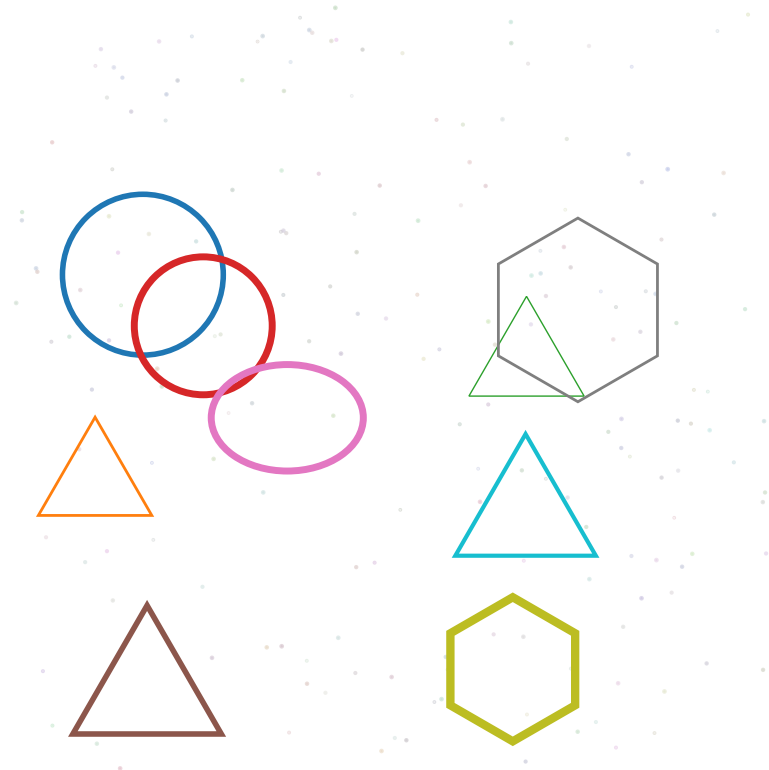[{"shape": "circle", "thickness": 2, "radius": 0.52, "center": [0.186, 0.643]}, {"shape": "triangle", "thickness": 1, "radius": 0.43, "center": [0.123, 0.373]}, {"shape": "triangle", "thickness": 0.5, "radius": 0.43, "center": [0.684, 0.529]}, {"shape": "circle", "thickness": 2.5, "radius": 0.45, "center": [0.264, 0.577]}, {"shape": "triangle", "thickness": 2, "radius": 0.56, "center": [0.191, 0.102]}, {"shape": "oval", "thickness": 2.5, "radius": 0.49, "center": [0.373, 0.457]}, {"shape": "hexagon", "thickness": 1, "radius": 0.6, "center": [0.751, 0.597]}, {"shape": "hexagon", "thickness": 3, "radius": 0.47, "center": [0.666, 0.131]}, {"shape": "triangle", "thickness": 1.5, "radius": 0.53, "center": [0.683, 0.331]}]